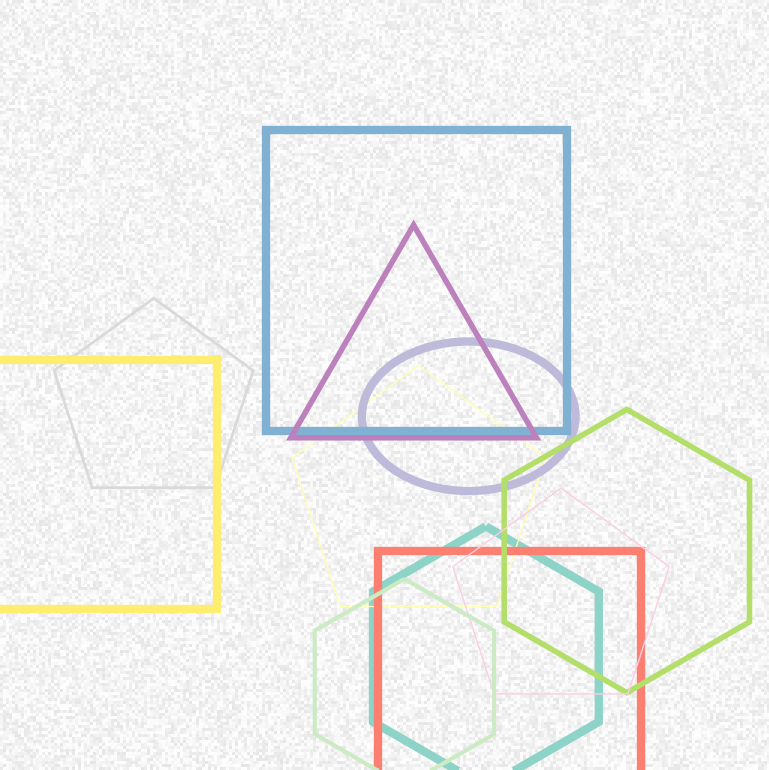[{"shape": "hexagon", "thickness": 3, "radius": 0.85, "center": [0.631, 0.147]}, {"shape": "pentagon", "thickness": 0.5, "radius": 0.86, "center": [0.544, 0.352]}, {"shape": "oval", "thickness": 3, "radius": 0.69, "center": [0.609, 0.459]}, {"shape": "square", "thickness": 3, "radius": 0.86, "center": [0.662, 0.113]}, {"shape": "square", "thickness": 3, "radius": 0.98, "center": [0.541, 0.636]}, {"shape": "hexagon", "thickness": 2, "radius": 0.92, "center": [0.814, 0.284]}, {"shape": "pentagon", "thickness": 0.5, "radius": 0.74, "center": [0.729, 0.218]}, {"shape": "pentagon", "thickness": 1, "radius": 0.68, "center": [0.2, 0.477]}, {"shape": "triangle", "thickness": 2, "radius": 0.92, "center": [0.537, 0.524]}, {"shape": "hexagon", "thickness": 1.5, "radius": 0.67, "center": [0.525, 0.114]}, {"shape": "square", "thickness": 3, "radius": 0.81, "center": [0.121, 0.371]}]